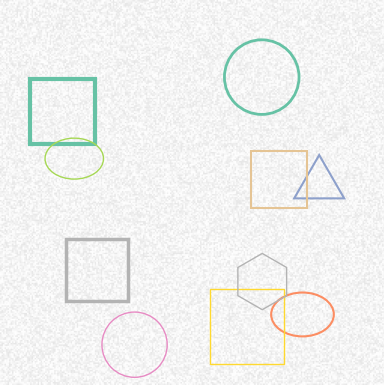[{"shape": "circle", "thickness": 2, "radius": 0.48, "center": [0.68, 0.8]}, {"shape": "square", "thickness": 3, "radius": 0.42, "center": [0.162, 0.71]}, {"shape": "oval", "thickness": 1.5, "radius": 0.41, "center": [0.786, 0.183]}, {"shape": "triangle", "thickness": 1.5, "radius": 0.38, "center": [0.829, 0.522]}, {"shape": "circle", "thickness": 1, "radius": 0.42, "center": [0.35, 0.105]}, {"shape": "oval", "thickness": 1, "radius": 0.38, "center": [0.193, 0.588]}, {"shape": "square", "thickness": 1, "radius": 0.49, "center": [0.641, 0.151]}, {"shape": "square", "thickness": 1.5, "radius": 0.37, "center": [0.725, 0.534]}, {"shape": "square", "thickness": 2.5, "radius": 0.4, "center": [0.252, 0.298]}, {"shape": "hexagon", "thickness": 1, "radius": 0.37, "center": [0.681, 0.269]}]